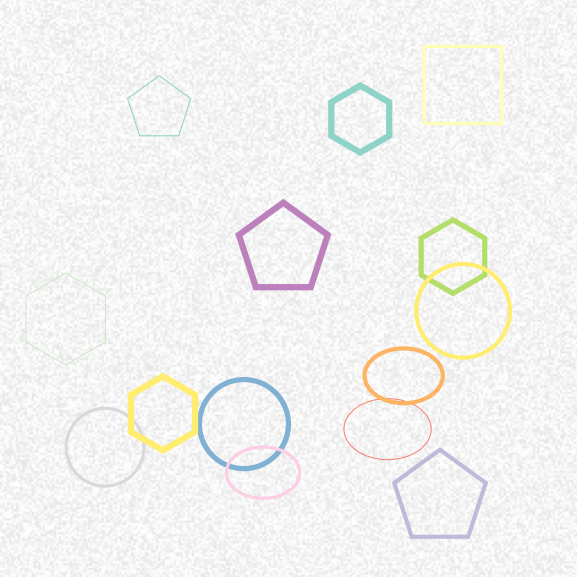[{"shape": "pentagon", "thickness": 0.5, "radius": 0.29, "center": [0.276, 0.811]}, {"shape": "hexagon", "thickness": 3, "radius": 0.29, "center": [0.624, 0.793]}, {"shape": "square", "thickness": 1.5, "radius": 0.33, "center": [0.801, 0.852]}, {"shape": "pentagon", "thickness": 2, "radius": 0.42, "center": [0.762, 0.137]}, {"shape": "oval", "thickness": 0.5, "radius": 0.38, "center": [0.671, 0.256]}, {"shape": "circle", "thickness": 2.5, "radius": 0.39, "center": [0.422, 0.265]}, {"shape": "oval", "thickness": 2, "radius": 0.34, "center": [0.699, 0.348]}, {"shape": "hexagon", "thickness": 2.5, "radius": 0.32, "center": [0.784, 0.555]}, {"shape": "oval", "thickness": 1.5, "radius": 0.32, "center": [0.456, 0.181]}, {"shape": "circle", "thickness": 1.5, "radius": 0.34, "center": [0.182, 0.225]}, {"shape": "pentagon", "thickness": 3, "radius": 0.4, "center": [0.491, 0.567]}, {"shape": "hexagon", "thickness": 0.5, "radius": 0.4, "center": [0.114, 0.447]}, {"shape": "circle", "thickness": 2, "radius": 0.41, "center": [0.802, 0.461]}, {"shape": "hexagon", "thickness": 3, "radius": 0.32, "center": [0.282, 0.283]}]